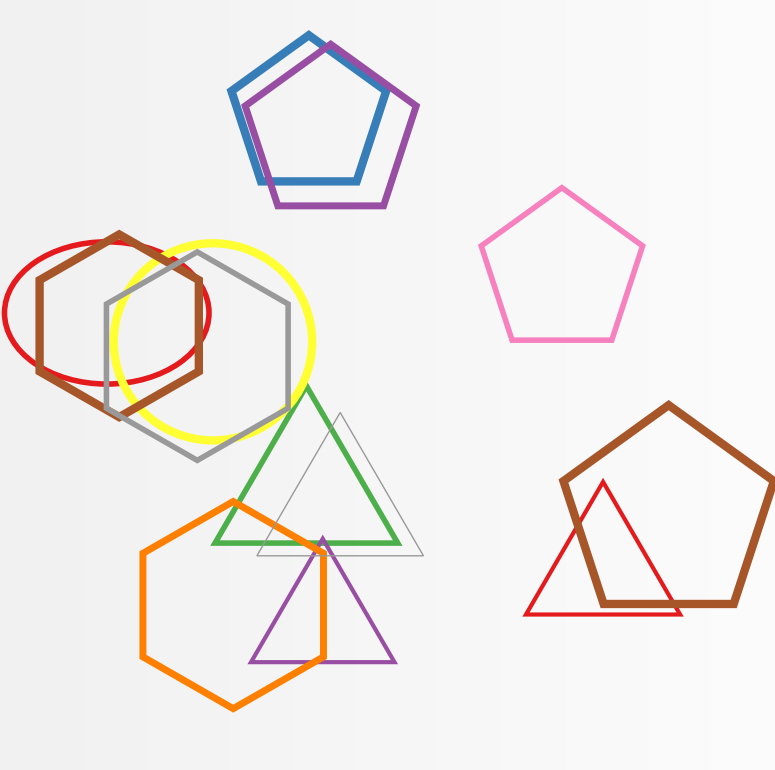[{"shape": "oval", "thickness": 2, "radius": 0.66, "center": [0.138, 0.594]}, {"shape": "triangle", "thickness": 1.5, "radius": 0.57, "center": [0.778, 0.259]}, {"shape": "pentagon", "thickness": 3, "radius": 0.52, "center": [0.398, 0.849]}, {"shape": "triangle", "thickness": 2, "radius": 0.68, "center": [0.395, 0.363]}, {"shape": "triangle", "thickness": 1.5, "radius": 0.53, "center": [0.416, 0.193]}, {"shape": "pentagon", "thickness": 2.5, "radius": 0.58, "center": [0.427, 0.827]}, {"shape": "hexagon", "thickness": 2.5, "radius": 0.67, "center": [0.301, 0.214]}, {"shape": "circle", "thickness": 3, "radius": 0.64, "center": [0.275, 0.556]}, {"shape": "pentagon", "thickness": 3, "radius": 0.71, "center": [0.863, 0.331]}, {"shape": "hexagon", "thickness": 3, "radius": 0.59, "center": [0.154, 0.577]}, {"shape": "pentagon", "thickness": 2, "radius": 0.55, "center": [0.725, 0.647]}, {"shape": "hexagon", "thickness": 2, "radius": 0.68, "center": [0.255, 0.537]}, {"shape": "triangle", "thickness": 0.5, "radius": 0.62, "center": [0.439, 0.34]}]